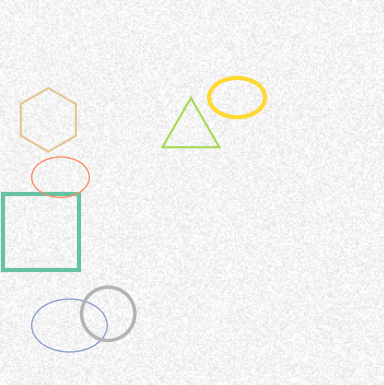[{"shape": "square", "thickness": 3, "radius": 0.49, "center": [0.106, 0.396]}, {"shape": "oval", "thickness": 1, "radius": 0.37, "center": [0.157, 0.54]}, {"shape": "oval", "thickness": 1, "radius": 0.49, "center": [0.18, 0.155]}, {"shape": "triangle", "thickness": 1.5, "radius": 0.43, "center": [0.496, 0.66]}, {"shape": "oval", "thickness": 3, "radius": 0.36, "center": [0.616, 0.747]}, {"shape": "hexagon", "thickness": 1.5, "radius": 0.41, "center": [0.126, 0.689]}, {"shape": "circle", "thickness": 2.5, "radius": 0.35, "center": [0.281, 0.185]}]